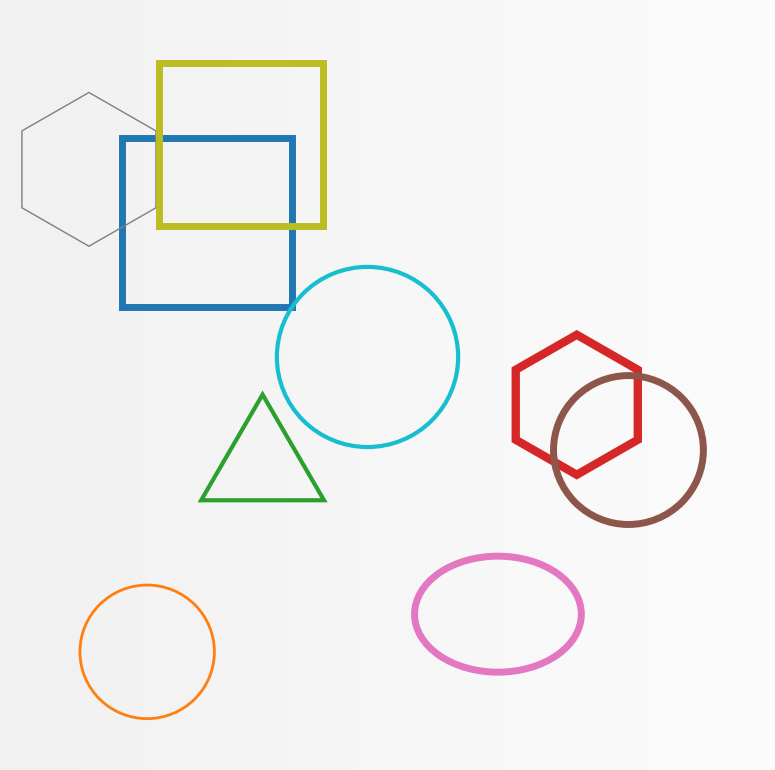[{"shape": "square", "thickness": 2.5, "radius": 0.55, "center": [0.267, 0.711]}, {"shape": "circle", "thickness": 1, "radius": 0.43, "center": [0.19, 0.153]}, {"shape": "triangle", "thickness": 1.5, "radius": 0.46, "center": [0.339, 0.396]}, {"shape": "hexagon", "thickness": 3, "radius": 0.45, "center": [0.744, 0.474]}, {"shape": "circle", "thickness": 2.5, "radius": 0.48, "center": [0.811, 0.416]}, {"shape": "oval", "thickness": 2.5, "radius": 0.54, "center": [0.642, 0.202]}, {"shape": "hexagon", "thickness": 0.5, "radius": 0.5, "center": [0.115, 0.78]}, {"shape": "square", "thickness": 2.5, "radius": 0.53, "center": [0.311, 0.812]}, {"shape": "circle", "thickness": 1.5, "radius": 0.58, "center": [0.474, 0.536]}]